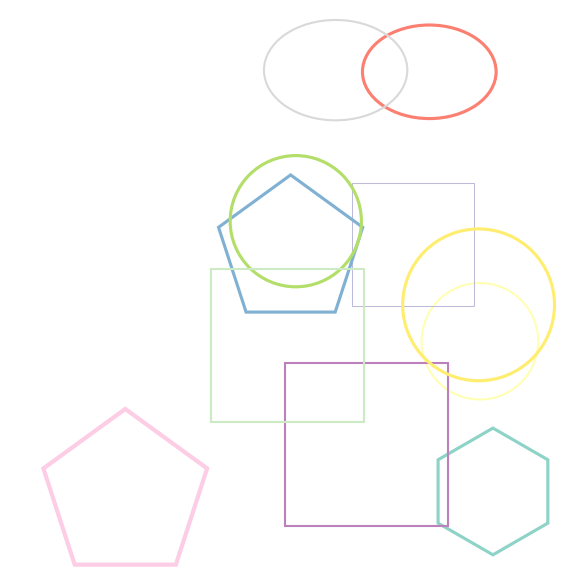[{"shape": "hexagon", "thickness": 1.5, "radius": 0.55, "center": [0.854, 0.148]}, {"shape": "circle", "thickness": 1, "radius": 0.5, "center": [0.831, 0.408]}, {"shape": "square", "thickness": 0.5, "radius": 0.53, "center": [0.715, 0.576]}, {"shape": "oval", "thickness": 1.5, "radius": 0.58, "center": [0.743, 0.875]}, {"shape": "pentagon", "thickness": 1.5, "radius": 0.66, "center": [0.503, 0.565]}, {"shape": "circle", "thickness": 1.5, "radius": 0.57, "center": [0.512, 0.616]}, {"shape": "pentagon", "thickness": 2, "radius": 0.75, "center": [0.217, 0.142]}, {"shape": "oval", "thickness": 1, "radius": 0.62, "center": [0.581, 0.878]}, {"shape": "square", "thickness": 1, "radius": 0.71, "center": [0.635, 0.23]}, {"shape": "square", "thickness": 1, "radius": 0.66, "center": [0.498, 0.401]}, {"shape": "circle", "thickness": 1.5, "radius": 0.66, "center": [0.829, 0.471]}]